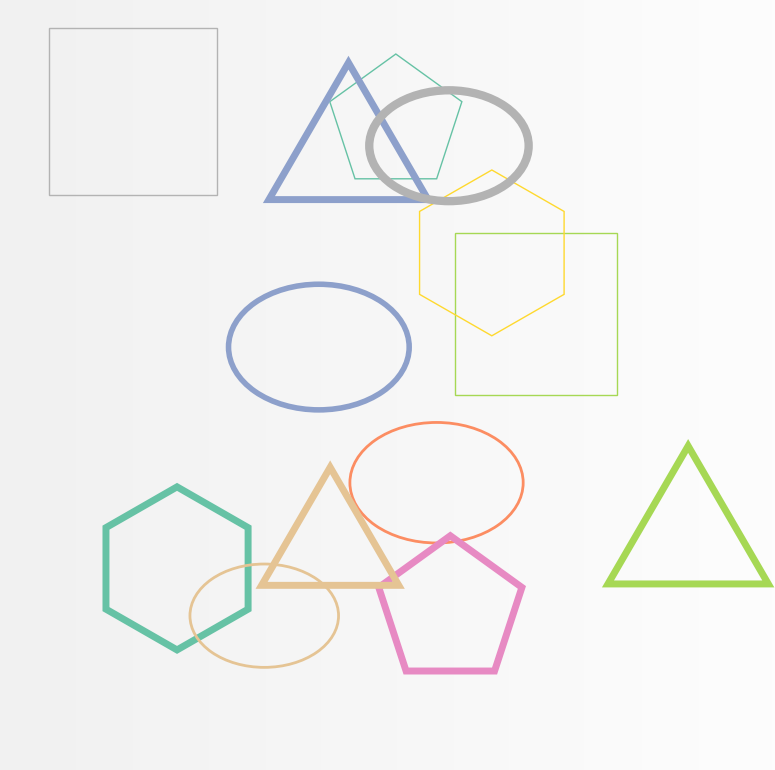[{"shape": "pentagon", "thickness": 0.5, "radius": 0.45, "center": [0.511, 0.84]}, {"shape": "hexagon", "thickness": 2.5, "radius": 0.53, "center": [0.228, 0.262]}, {"shape": "oval", "thickness": 1, "radius": 0.56, "center": [0.563, 0.373]}, {"shape": "oval", "thickness": 2, "radius": 0.58, "center": [0.411, 0.549]}, {"shape": "triangle", "thickness": 2.5, "radius": 0.59, "center": [0.45, 0.8]}, {"shape": "pentagon", "thickness": 2.5, "radius": 0.49, "center": [0.581, 0.207]}, {"shape": "square", "thickness": 0.5, "radius": 0.52, "center": [0.691, 0.592]}, {"shape": "triangle", "thickness": 2.5, "radius": 0.6, "center": [0.888, 0.301]}, {"shape": "hexagon", "thickness": 0.5, "radius": 0.54, "center": [0.635, 0.672]}, {"shape": "oval", "thickness": 1, "radius": 0.48, "center": [0.341, 0.2]}, {"shape": "triangle", "thickness": 2.5, "radius": 0.51, "center": [0.426, 0.291]}, {"shape": "oval", "thickness": 3, "radius": 0.51, "center": [0.579, 0.811]}, {"shape": "square", "thickness": 0.5, "radius": 0.54, "center": [0.171, 0.855]}]